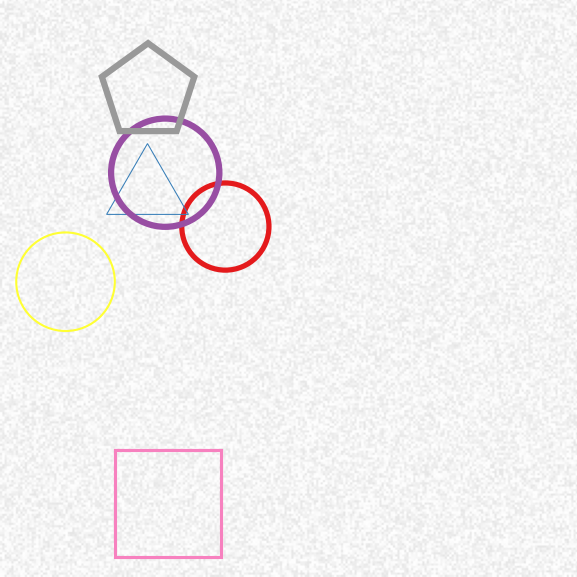[{"shape": "circle", "thickness": 2.5, "radius": 0.38, "center": [0.39, 0.607]}, {"shape": "triangle", "thickness": 0.5, "radius": 0.41, "center": [0.255, 0.669]}, {"shape": "circle", "thickness": 3, "radius": 0.47, "center": [0.286, 0.7]}, {"shape": "circle", "thickness": 1, "radius": 0.43, "center": [0.113, 0.511]}, {"shape": "square", "thickness": 1.5, "radius": 0.46, "center": [0.291, 0.127]}, {"shape": "pentagon", "thickness": 3, "radius": 0.42, "center": [0.256, 0.84]}]